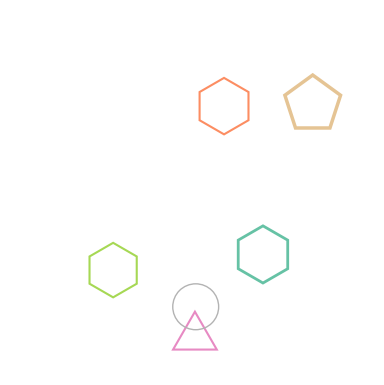[{"shape": "hexagon", "thickness": 2, "radius": 0.37, "center": [0.683, 0.339]}, {"shape": "hexagon", "thickness": 1.5, "radius": 0.37, "center": [0.582, 0.724]}, {"shape": "triangle", "thickness": 1.5, "radius": 0.33, "center": [0.506, 0.125]}, {"shape": "hexagon", "thickness": 1.5, "radius": 0.35, "center": [0.294, 0.298]}, {"shape": "pentagon", "thickness": 2.5, "radius": 0.38, "center": [0.812, 0.729]}, {"shape": "circle", "thickness": 1, "radius": 0.3, "center": [0.508, 0.203]}]